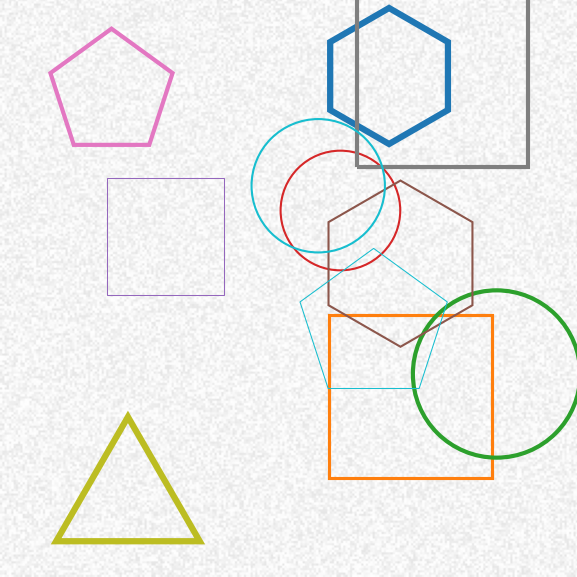[{"shape": "hexagon", "thickness": 3, "radius": 0.59, "center": [0.674, 0.868]}, {"shape": "square", "thickness": 1.5, "radius": 0.71, "center": [0.711, 0.313]}, {"shape": "circle", "thickness": 2, "radius": 0.72, "center": [0.86, 0.352]}, {"shape": "circle", "thickness": 1, "radius": 0.52, "center": [0.589, 0.635]}, {"shape": "square", "thickness": 0.5, "radius": 0.5, "center": [0.286, 0.59]}, {"shape": "hexagon", "thickness": 1, "radius": 0.72, "center": [0.693, 0.543]}, {"shape": "pentagon", "thickness": 2, "radius": 0.56, "center": [0.193, 0.838]}, {"shape": "square", "thickness": 2, "radius": 0.74, "center": [0.767, 0.858]}, {"shape": "triangle", "thickness": 3, "radius": 0.72, "center": [0.222, 0.134]}, {"shape": "pentagon", "thickness": 0.5, "radius": 0.67, "center": [0.647, 0.435]}, {"shape": "circle", "thickness": 1, "radius": 0.58, "center": [0.551, 0.677]}]